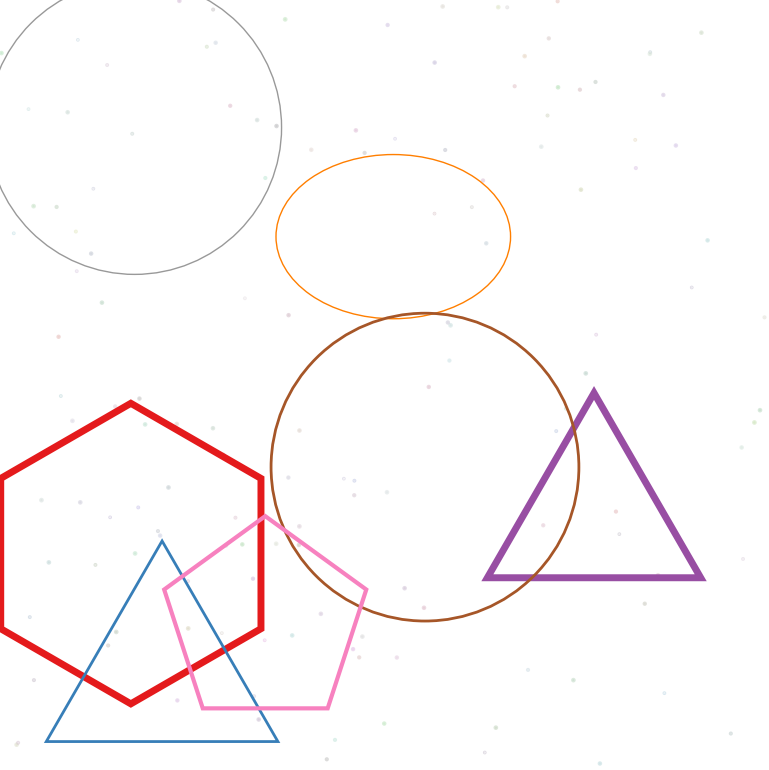[{"shape": "hexagon", "thickness": 2.5, "radius": 0.98, "center": [0.17, 0.281]}, {"shape": "triangle", "thickness": 1, "radius": 0.87, "center": [0.211, 0.124]}, {"shape": "triangle", "thickness": 2.5, "radius": 0.8, "center": [0.771, 0.33]}, {"shape": "oval", "thickness": 0.5, "radius": 0.76, "center": [0.511, 0.693]}, {"shape": "circle", "thickness": 1, "radius": 1.0, "center": [0.552, 0.393]}, {"shape": "pentagon", "thickness": 1.5, "radius": 0.69, "center": [0.344, 0.192]}, {"shape": "circle", "thickness": 0.5, "radius": 0.95, "center": [0.175, 0.834]}]